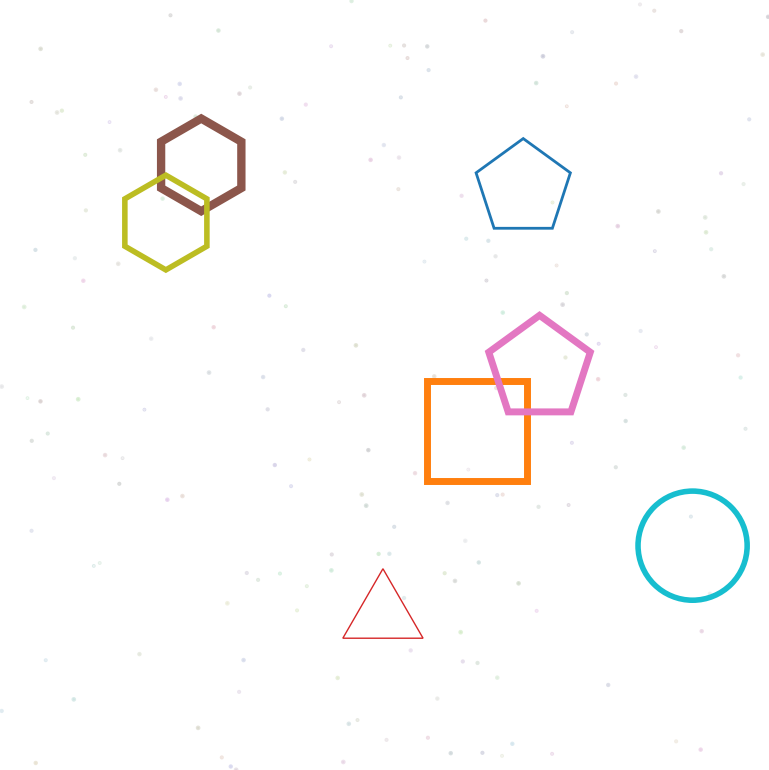[{"shape": "pentagon", "thickness": 1, "radius": 0.32, "center": [0.68, 0.756]}, {"shape": "square", "thickness": 2.5, "radius": 0.33, "center": [0.619, 0.44]}, {"shape": "triangle", "thickness": 0.5, "radius": 0.3, "center": [0.497, 0.201]}, {"shape": "hexagon", "thickness": 3, "radius": 0.3, "center": [0.261, 0.786]}, {"shape": "pentagon", "thickness": 2.5, "radius": 0.35, "center": [0.701, 0.521]}, {"shape": "hexagon", "thickness": 2, "radius": 0.31, "center": [0.215, 0.711]}, {"shape": "circle", "thickness": 2, "radius": 0.35, "center": [0.899, 0.291]}]